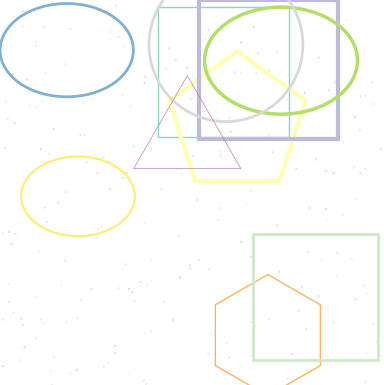[{"shape": "square", "thickness": 1, "radius": 0.85, "center": [0.581, 0.813]}, {"shape": "pentagon", "thickness": 3, "radius": 0.93, "center": [0.616, 0.681]}, {"shape": "square", "thickness": 3, "radius": 0.9, "center": [0.697, 0.819]}, {"shape": "oval", "thickness": 2, "radius": 0.87, "center": [0.173, 0.87]}, {"shape": "hexagon", "thickness": 1, "radius": 0.79, "center": [0.696, 0.129]}, {"shape": "oval", "thickness": 2.5, "radius": 0.99, "center": [0.73, 0.843]}, {"shape": "circle", "thickness": 2, "radius": 1.0, "center": [0.587, 0.884]}, {"shape": "triangle", "thickness": 0.5, "radius": 0.8, "center": [0.486, 0.642]}, {"shape": "square", "thickness": 2, "radius": 0.81, "center": [0.82, 0.229]}, {"shape": "oval", "thickness": 1.5, "radius": 0.74, "center": [0.203, 0.49]}]